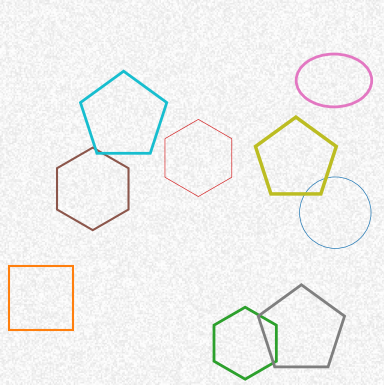[{"shape": "circle", "thickness": 0.5, "radius": 0.46, "center": [0.871, 0.448]}, {"shape": "square", "thickness": 1.5, "radius": 0.42, "center": [0.106, 0.227]}, {"shape": "hexagon", "thickness": 2, "radius": 0.47, "center": [0.637, 0.109]}, {"shape": "hexagon", "thickness": 0.5, "radius": 0.5, "center": [0.515, 0.59]}, {"shape": "hexagon", "thickness": 1.5, "radius": 0.54, "center": [0.241, 0.509]}, {"shape": "oval", "thickness": 2, "radius": 0.49, "center": [0.867, 0.791]}, {"shape": "pentagon", "thickness": 2, "radius": 0.59, "center": [0.783, 0.142]}, {"shape": "pentagon", "thickness": 2.5, "radius": 0.55, "center": [0.769, 0.586]}, {"shape": "pentagon", "thickness": 2, "radius": 0.59, "center": [0.321, 0.697]}]